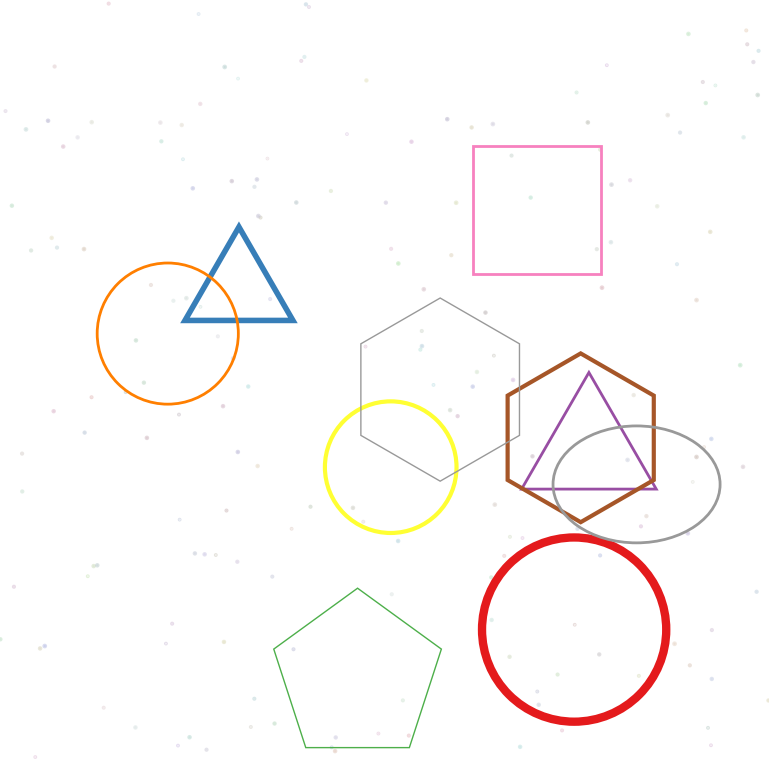[{"shape": "circle", "thickness": 3, "radius": 0.6, "center": [0.746, 0.182]}, {"shape": "triangle", "thickness": 2, "radius": 0.4, "center": [0.31, 0.624]}, {"shape": "pentagon", "thickness": 0.5, "radius": 0.57, "center": [0.464, 0.122]}, {"shape": "triangle", "thickness": 1, "radius": 0.5, "center": [0.765, 0.415]}, {"shape": "circle", "thickness": 1, "radius": 0.46, "center": [0.218, 0.567]}, {"shape": "circle", "thickness": 1.5, "radius": 0.43, "center": [0.507, 0.393]}, {"shape": "hexagon", "thickness": 1.5, "radius": 0.55, "center": [0.754, 0.431]}, {"shape": "square", "thickness": 1, "radius": 0.42, "center": [0.697, 0.728]}, {"shape": "hexagon", "thickness": 0.5, "radius": 0.59, "center": [0.572, 0.494]}, {"shape": "oval", "thickness": 1, "radius": 0.54, "center": [0.827, 0.371]}]